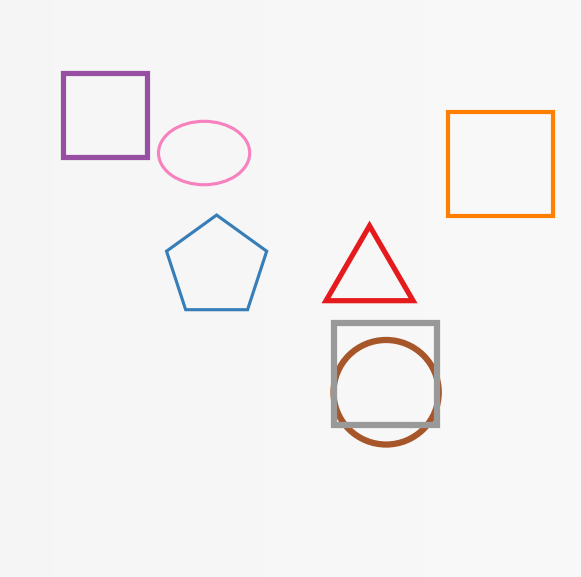[{"shape": "triangle", "thickness": 2.5, "radius": 0.43, "center": [0.636, 0.522]}, {"shape": "pentagon", "thickness": 1.5, "radius": 0.45, "center": [0.373, 0.536]}, {"shape": "square", "thickness": 2.5, "radius": 0.36, "center": [0.18, 0.8]}, {"shape": "square", "thickness": 2, "radius": 0.45, "center": [0.861, 0.715]}, {"shape": "circle", "thickness": 3, "radius": 0.45, "center": [0.664, 0.32]}, {"shape": "oval", "thickness": 1.5, "radius": 0.39, "center": [0.351, 0.734]}, {"shape": "square", "thickness": 3, "radius": 0.44, "center": [0.663, 0.352]}]